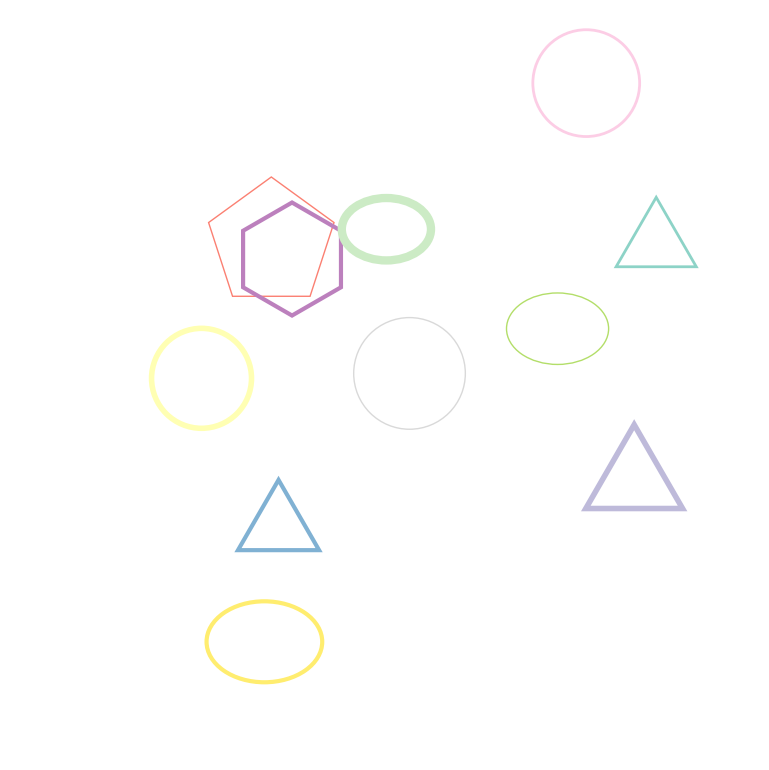[{"shape": "triangle", "thickness": 1, "radius": 0.3, "center": [0.852, 0.684]}, {"shape": "circle", "thickness": 2, "radius": 0.32, "center": [0.262, 0.509]}, {"shape": "triangle", "thickness": 2, "radius": 0.36, "center": [0.824, 0.376]}, {"shape": "pentagon", "thickness": 0.5, "radius": 0.43, "center": [0.352, 0.684]}, {"shape": "triangle", "thickness": 1.5, "radius": 0.3, "center": [0.362, 0.316]}, {"shape": "oval", "thickness": 0.5, "radius": 0.33, "center": [0.724, 0.573]}, {"shape": "circle", "thickness": 1, "radius": 0.35, "center": [0.761, 0.892]}, {"shape": "circle", "thickness": 0.5, "radius": 0.36, "center": [0.532, 0.515]}, {"shape": "hexagon", "thickness": 1.5, "radius": 0.37, "center": [0.379, 0.664]}, {"shape": "oval", "thickness": 3, "radius": 0.29, "center": [0.502, 0.702]}, {"shape": "oval", "thickness": 1.5, "radius": 0.38, "center": [0.343, 0.167]}]